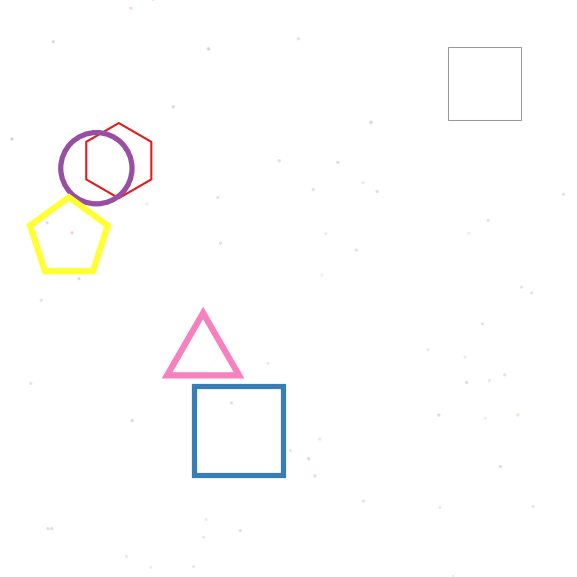[{"shape": "hexagon", "thickness": 1, "radius": 0.33, "center": [0.206, 0.721]}, {"shape": "square", "thickness": 2.5, "radius": 0.38, "center": [0.413, 0.254]}, {"shape": "circle", "thickness": 2.5, "radius": 0.31, "center": [0.167, 0.708]}, {"shape": "pentagon", "thickness": 3, "radius": 0.35, "center": [0.119, 0.587]}, {"shape": "triangle", "thickness": 3, "radius": 0.36, "center": [0.352, 0.385]}, {"shape": "square", "thickness": 0.5, "radius": 0.32, "center": [0.839, 0.855]}]